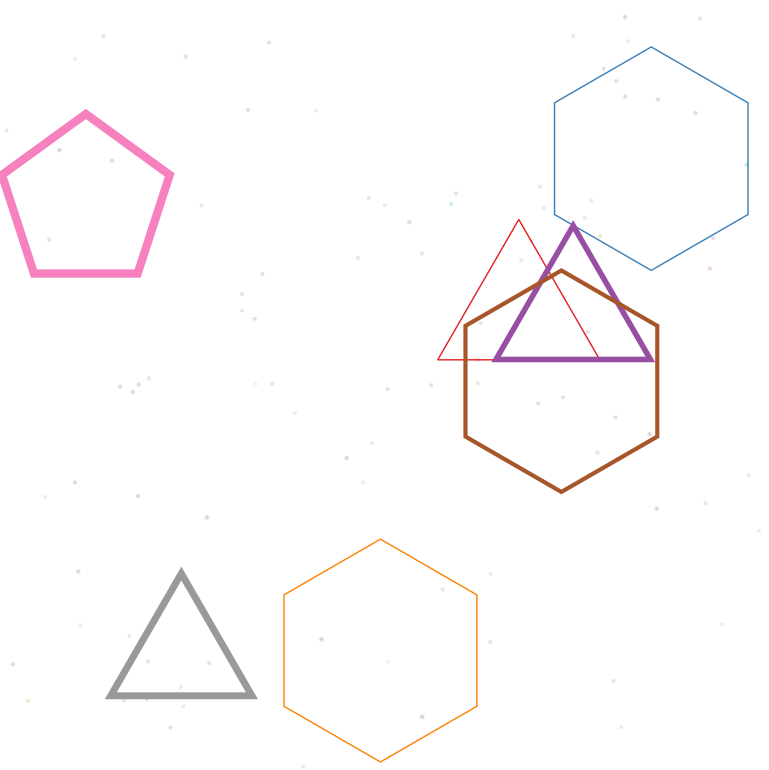[{"shape": "triangle", "thickness": 0.5, "radius": 0.61, "center": [0.674, 0.593]}, {"shape": "hexagon", "thickness": 0.5, "radius": 0.73, "center": [0.846, 0.794]}, {"shape": "triangle", "thickness": 2, "radius": 0.58, "center": [0.744, 0.591]}, {"shape": "hexagon", "thickness": 0.5, "radius": 0.72, "center": [0.494, 0.155]}, {"shape": "hexagon", "thickness": 1.5, "radius": 0.72, "center": [0.729, 0.505]}, {"shape": "pentagon", "thickness": 3, "radius": 0.57, "center": [0.111, 0.737]}, {"shape": "triangle", "thickness": 2.5, "radius": 0.53, "center": [0.236, 0.149]}]